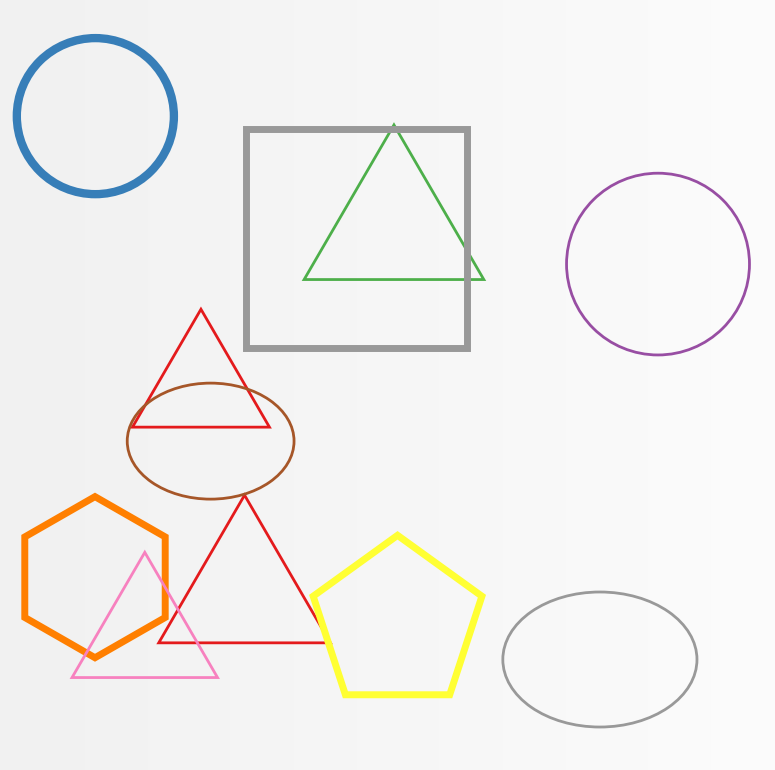[{"shape": "triangle", "thickness": 1, "radius": 0.64, "center": [0.316, 0.229]}, {"shape": "triangle", "thickness": 1, "radius": 0.51, "center": [0.259, 0.496]}, {"shape": "circle", "thickness": 3, "radius": 0.51, "center": [0.123, 0.849]}, {"shape": "triangle", "thickness": 1, "radius": 0.67, "center": [0.508, 0.704]}, {"shape": "circle", "thickness": 1, "radius": 0.59, "center": [0.849, 0.657]}, {"shape": "hexagon", "thickness": 2.5, "radius": 0.52, "center": [0.123, 0.25]}, {"shape": "pentagon", "thickness": 2.5, "radius": 0.57, "center": [0.513, 0.19]}, {"shape": "oval", "thickness": 1, "radius": 0.54, "center": [0.272, 0.427]}, {"shape": "triangle", "thickness": 1, "radius": 0.54, "center": [0.187, 0.174]}, {"shape": "oval", "thickness": 1, "radius": 0.63, "center": [0.774, 0.143]}, {"shape": "square", "thickness": 2.5, "radius": 0.71, "center": [0.46, 0.69]}]